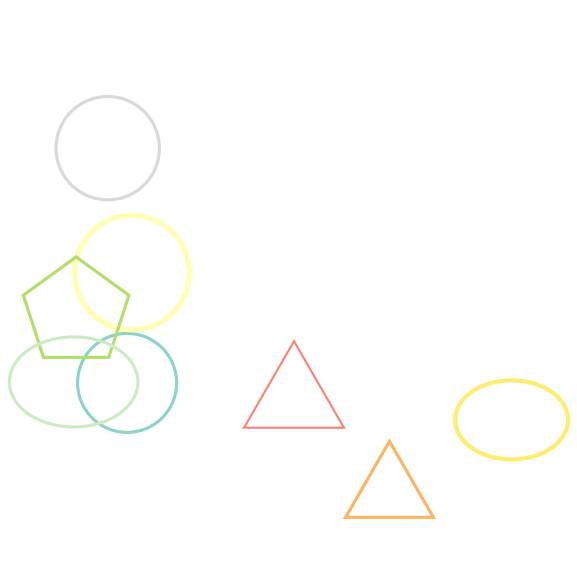[{"shape": "circle", "thickness": 1.5, "radius": 0.43, "center": [0.22, 0.336]}, {"shape": "circle", "thickness": 2.5, "radius": 0.5, "center": [0.229, 0.527]}, {"shape": "triangle", "thickness": 1, "radius": 0.5, "center": [0.509, 0.308]}, {"shape": "triangle", "thickness": 1.5, "radius": 0.44, "center": [0.674, 0.147]}, {"shape": "pentagon", "thickness": 1.5, "radius": 0.48, "center": [0.132, 0.458]}, {"shape": "circle", "thickness": 1.5, "radius": 0.45, "center": [0.187, 0.743]}, {"shape": "oval", "thickness": 1.5, "radius": 0.56, "center": [0.128, 0.338]}, {"shape": "oval", "thickness": 2, "radius": 0.49, "center": [0.886, 0.272]}]